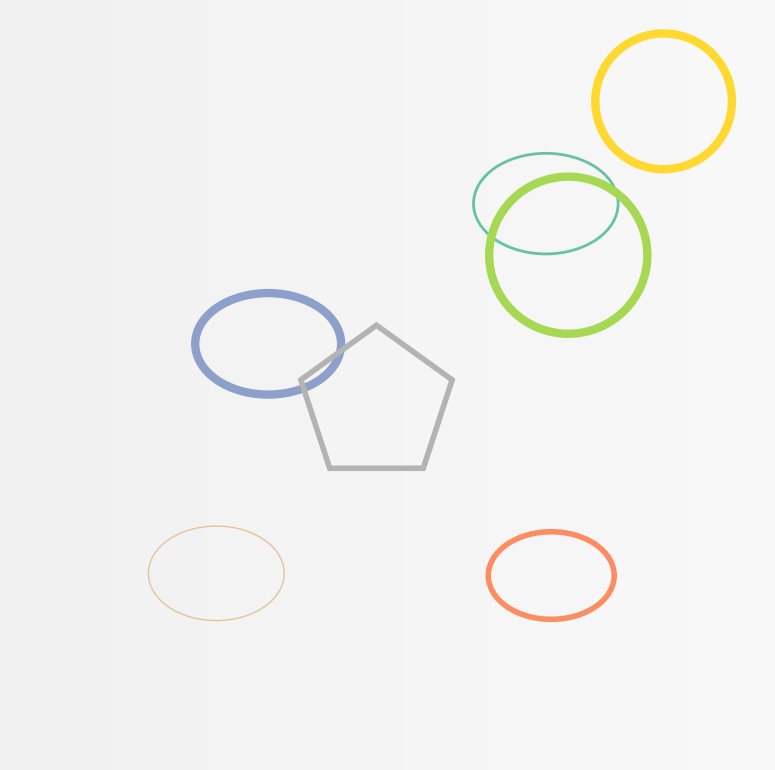[{"shape": "oval", "thickness": 1, "radius": 0.47, "center": [0.704, 0.736]}, {"shape": "oval", "thickness": 2, "radius": 0.41, "center": [0.711, 0.253]}, {"shape": "oval", "thickness": 3, "radius": 0.47, "center": [0.346, 0.553]}, {"shape": "circle", "thickness": 3, "radius": 0.51, "center": [0.733, 0.669]}, {"shape": "circle", "thickness": 3, "radius": 0.44, "center": [0.856, 0.868]}, {"shape": "oval", "thickness": 0.5, "radius": 0.44, "center": [0.279, 0.255]}, {"shape": "pentagon", "thickness": 2, "radius": 0.51, "center": [0.486, 0.475]}]